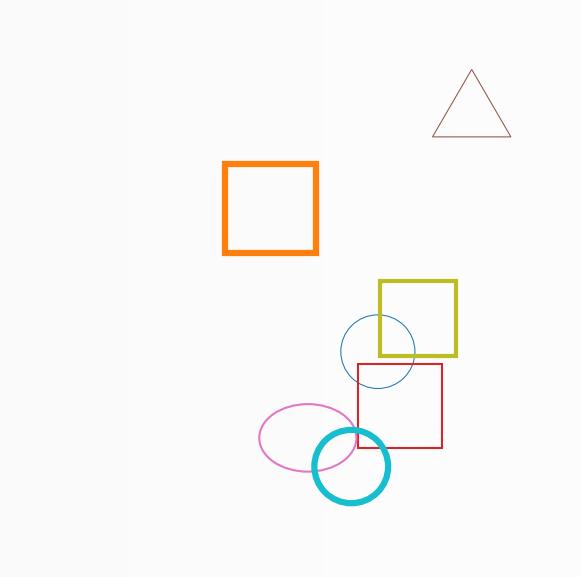[{"shape": "circle", "thickness": 0.5, "radius": 0.32, "center": [0.65, 0.39]}, {"shape": "square", "thickness": 3, "radius": 0.39, "center": [0.465, 0.638]}, {"shape": "square", "thickness": 1, "radius": 0.36, "center": [0.688, 0.296]}, {"shape": "triangle", "thickness": 0.5, "radius": 0.39, "center": [0.812, 0.801]}, {"shape": "oval", "thickness": 1, "radius": 0.42, "center": [0.53, 0.241]}, {"shape": "square", "thickness": 2, "radius": 0.33, "center": [0.719, 0.448]}, {"shape": "circle", "thickness": 3, "radius": 0.32, "center": [0.604, 0.191]}]